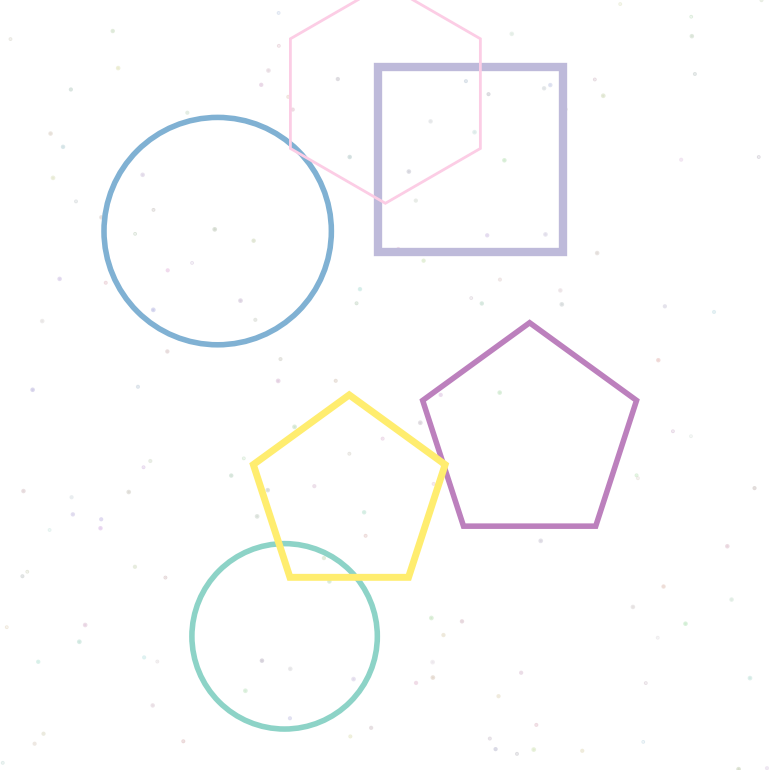[{"shape": "circle", "thickness": 2, "radius": 0.6, "center": [0.37, 0.174]}, {"shape": "square", "thickness": 3, "radius": 0.6, "center": [0.611, 0.792]}, {"shape": "circle", "thickness": 2, "radius": 0.74, "center": [0.283, 0.7]}, {"shape": "hexagon", "thickness": 1, "radius": 0.71, "center": [0.501, 0.878]}, {"shape": "pentagon", "thickness": 2, "radius": 0.73, "center": [0.688, 0.435]}, {"shape": "pentagon", "thickness": 2.5, "radius": 0.65, "center": [0.454, 0.356]}]